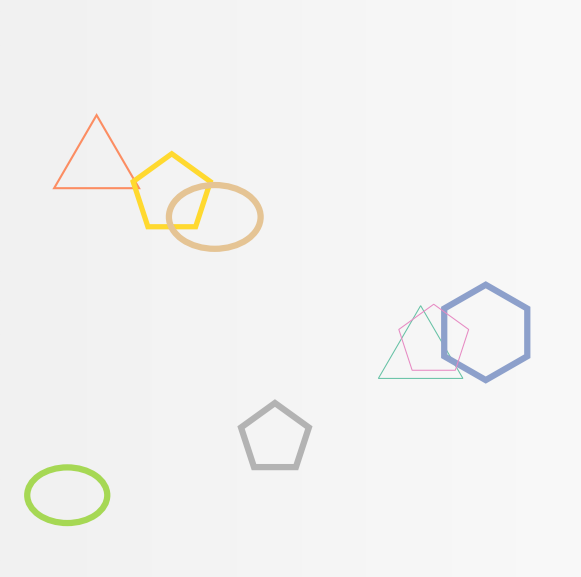[{"shape": "triangle", "thickness": 0.5, "radius": 0.42, "center": [0.724, 0.386]}, {"shape": "triangle", "thickness": 1, "radius": 0.42, "center": [0.166, 0.715]}, {"shape": "hexagon", "thickness": 3, "radius": 0.41, "center": [0.836, 0.424]}, {"shape": "pentagon", "thickness": 0.5, "radius": 0.32, "center": [0.746, 0.409]}, {"shape": "oval", "thickness": 3, "radius": 0.34, "center": [0.116, 0.142]}, {"shape": "pentagon", "thickness": 2.5, "radius": 0.35, "center": [0.296, 0.663]}, {"shape": "oval", "thickness": 3, "radius": 0.39, "center": [0.369, 0.624]}, {"shape": "pentagon", "thickness": 3, "radius": 0.31, "center": [0.473, 0.24]}]